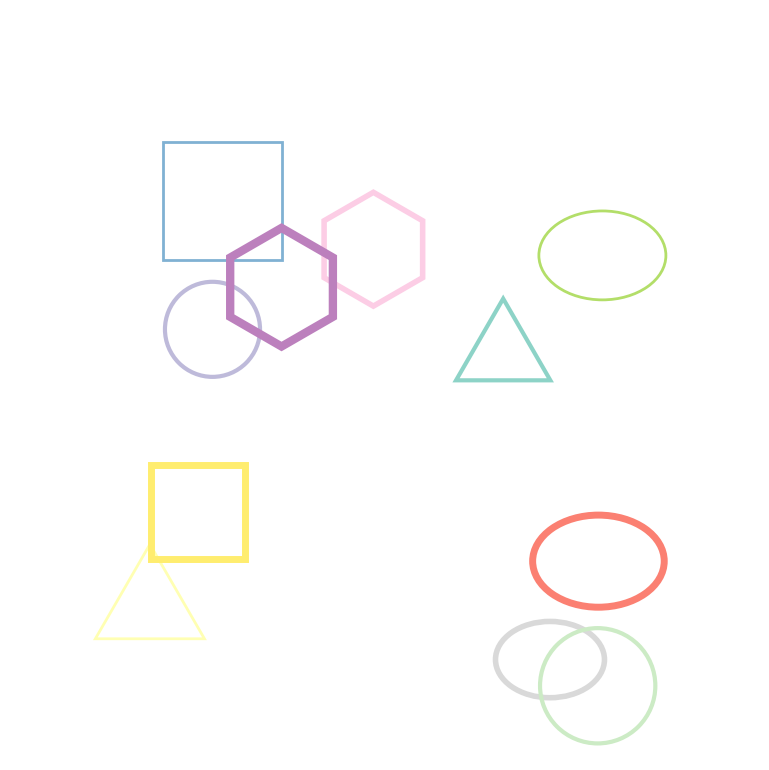[{"shape": "triangle", "thickness": 1.5, "radius": 0.35, "center": [0.653, 0.541]}, {"shape": "triangle", "thickness": 1, "radius": 0.41, "center": [0.195, 0.211]}, {"shape": "circle", "thickness": 1.5, "radius": 0.31, "center": [0.276, 0.572]}, {"shape": "oval", "thickness": 2.5, "radius": 0.43, "center": [0.777, 0.271]}, {"shape": "square", "thickness": 1, "radius": 0.38, "center": [0.289, 0.74]}, {"shape": "oval", "thickness": 1, "radius": 0.41, "center": [0.782, 0.668]}, {"shape": "hexagon", "thickness": 2, "radius": 0.37, "center": [0.485, 0.676]}, {"shape": "oval", "thickness": 2, "radius": 0.35, "center": [0.714, 0.143]}, {"shape": "hexagon", "thickness": 3, "radius": 0.38, "center": [0.366, 0.627]}, {"shape": "circle", "thickness": 1.5, "radius": 0.37, "center": [0.776, 0.109]}, {"shape": "square", "thickness": 2.5, "radius": 0.3, "center": [0.257, 0.335]}]